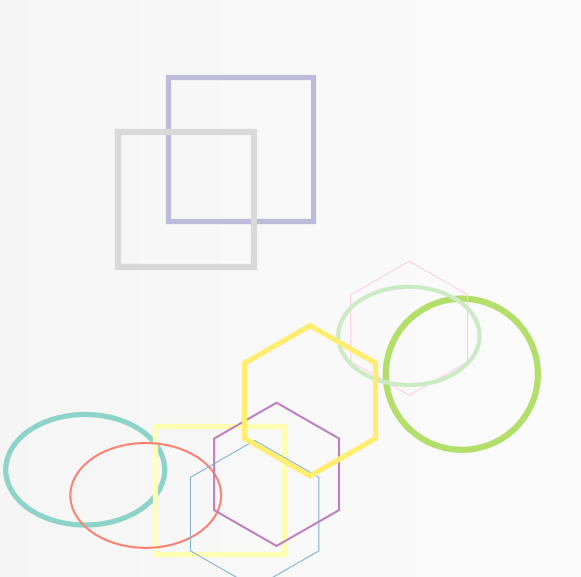[{"shape": "oval", "thickness": 2.5, "radius": 0.68, "center": [0.147, 0.186]}, {"shape": "square", "thickness": 2.5, "radius": 0.55, "center": [0.378, 0.151]}, {"shape": "square", "thickness": 2.5, "radius": 0.62, "center": [0.414, 0.741]}, {"shape": "oval", "thickness": 1, "radius": 0.65, "center": [0.251, 0.141]}, {"shape": "hexagon", "thickness": 0.5, "radius": 0.64, "center": [0.438, 0.109]}, {"shape": "circle", "thickness": 3, "radius": 0.65, "center": [0.795, 0.351]}, {"shape": "hexagon", "thickness": 0.5, "radius": 0.58, "center": [0.704, 0.431]}, {"shape": "square", "thickness": 3, "radius": 0.58, "center": [0.321, 0.654]}, {"shape": "hexagon", "thickness": 1, "radius": 0.62, "center": [0.476, 0.178]}, {"shape": "oval", "thickness": 2, "radius": 0.61, "center": [0.703, 0.417]}, {"shape": "hexagon", "thickness": 2.5, "radius": 0.65, "center": [0.533, 0.305]}]